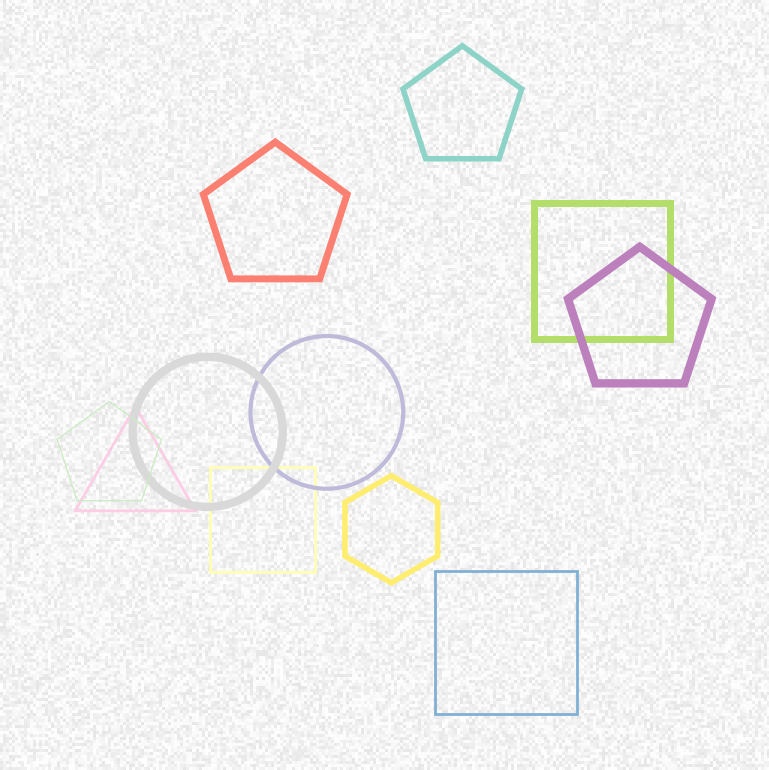[{"shape": "pentagon", "thickness": 2, "radius": 0.41, "center": [0.6, 0.859]}, {"shape": "square", "thickness": 1, "radius": 0.34, "center": [0.34, 0.326]}, {"shape": "circle", "thickness": 1.5, "radius": 0.5, "center": [0.424, 0.464]}, {"shape": "pentagon", "thickness": 2.5, "radius": 0.49, "center": [0.357, 0.717]}, {"shape": "square", "thickness": 1, "radius": 0.46, "center": [0.657, 0.165]}, {"shape": "square", "thickness": 2.5, "radius": 0.44, "center": [0.781, 0.648]}, {"shape": "triangle", "thickness": 1, "radius": 0.45, "center": [0.176, 0.382]}, {"shape": "circle", "thickness": 3, "radius": 0.49, "center": [0.27, 0.439]}, {"shape": "pentagon", "thickness": 3, "radius": 0.49, "center": [0.831, 0.581]}, {"shape": "pentagon", "thickness": 0.5, "radius": 0.36, "center": [0.142, 0.407]}, {"shape": "hexagon", "thickness": 2, "radius": 0.35, "center": [0.508, 0.313]}]